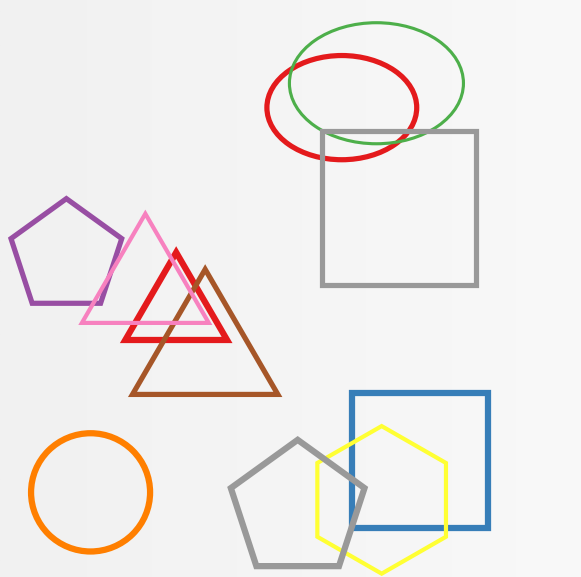[{"shape": "triangle", "thickness": 3, "radius": 0.51, "center": [0.303, 0.461]}, {"shape": "oval", "thickness": 2.5, "radius": 0.64, "center": [0.588, 0.813]}, {"shape": "square", "thickness": 3, "radius": 0.58, "center": [0.722, 0.201]}, {"shape": "oval", "thickness": 1.5, "radius": 0.75, "center": [0.648, 0.855]}, {"shape": "pentagon", "thickness": 2.5, "radius": 0.5, "center": [0.114, 0.555]}, {"shape": "circle", "thickness": 3, "radius": 0.51, "center": [0.156, 0.147]}, {"shape": "hexagon", "thickness": 2, "radius": 0.64, "center": [0.657, 0.134]}, {"shape": "triangle", "thickness": 2.5, "radius": 0.72, "center": [0.353, 0.388]}, {"shape": "triangle", "thickness": 2, "radius": 0.63, "center": [0.25, 0.503]}, {"shape": "pentagon", "thickness": 3, "radius": 0.6, "center": [0.512, 0.117]}, {"shape": "square", "thickness": 2.5, "radius": 0.66, "center": [0.686, 0.639]}]